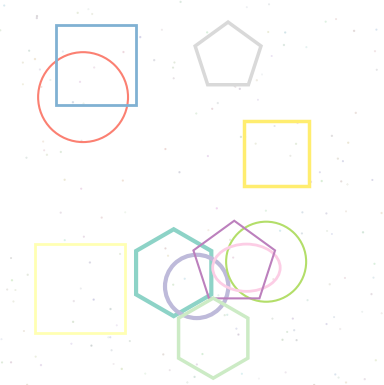[{"shape": "hexagon", "thickness": 3, "radius": 0.56, "center": [0.451, 0.292]}, {"shape": "square", "thickness": 2, "radius": 0.58, "center": [0.208, 0.25]}, {"shape": "circle", "thickness": 3, "radius": 0.41, "center": [0.511, 0.256]}, {"shape": "circle", "thickness": 1.5, "radius": 0.58, "center": [0.216, 0.748]}, {"shape": "square", "thickness": 2, "radius": 0.52, "center": [0.25, 0.832]}, {"shape": "circle", "thickness": 1.5, "radius": 0.52, "center": [0.691, 0.32]}, {"shape": "oval", "thickness": 2, "radius": 0.44, "center": [0.64, 0.305]}, {"shape": "pentagon", "thickness": 2.5, "radius": 0.45, "center": [0.592, 0.853]}, {"shape": "pentagon", "thickness": 1.5, "radius": 0.56, "center": [0.608, 0.315]}, {"shape": "hexagon", "thickness": 2.5, "radius": 0.52, "center": [0.554, 0.122]}, {"shape": "square", "thickness": 2.5, "radius": 0.42, "center": [0.718, 0.602]}]